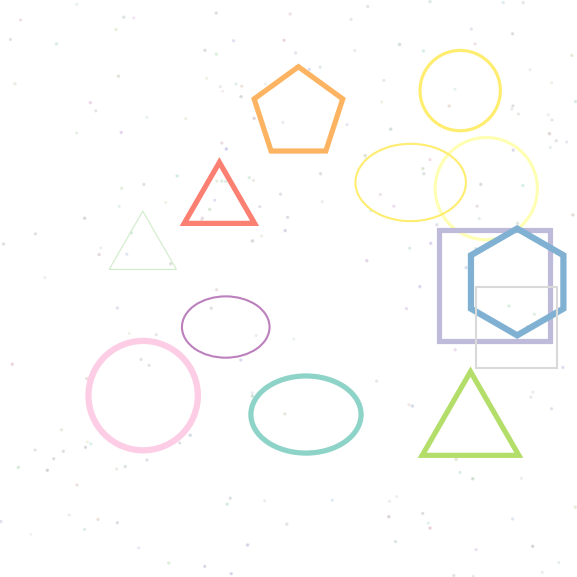[{"shape": "oval", "thickness": 2.5, "radius": 0.48, "center": [0.53, 0.281]}, {"shape": "circle", "thickness": 1.5, "radius": 0.44, "center": [0.842, 0.673]}, {"shape": "square", "thickness": 2.5, "radius": 0.48, "center": [0.857, 0.505]}, {"shape": "triangle", "thickness": 2.5, "radius": 0.35, "center": [0.38, 0.648]}, {"shape": "hexagon", "thickness": 3, "radius": 0.46, "center": [0.896, 0.511]}, {"shape": "pentagon", "thickness": 2.5, "radius": 0.4, "center": [0.517, 0.803]}, {"shape": "triangle", "thickness": 2.5, "radius": 0.48, "center": [0.815, 0.259]}, {"shape": "circle", "thickness": 3, "radius": 0.47, "center": [0.248, 0.314]}, {"shape": "square", "thickness": 1, "radius": 0.35, "center": [0.895, 0.431]}, {"shape": "oval", "thickness": 1, "radius": 0.38, "center": [0.391, 0.433]}, {"shape": "triangle", "thickness": 0.5, "radius": 0.34, "center": [0.247, 0.566]}, {"shape": "circle", "thickness": 1.5, "radius": 0.35, "center": [0.797, 0.842]}, {"shape": "oval", "thickness": 1, "radius": 0.48, "center": [0.711, 0.683]}]